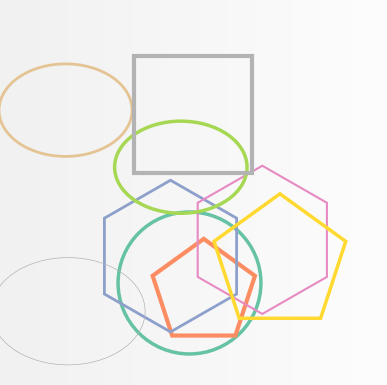[{"shape": "circle", "thickness": 2.5, "radius": 0.92, "center": [0.489, 0.265]}, {"shape": "pentagon", "thickness": 3, "radius": 0.69, "center": [0.526, 0.241]}, {"shape": "hexagon", "thickness": 2, "radius": 0.98, "center": [0.44, 0.335]}, {"shape": "hexagon", "thickness": 1.5, "radius": 0.96, "center": [0.677, 0.377]}, {"shape": "oval", "thickness": 2.5, "radius": 0.85, "center": [0.467, 0.566]}, {"shape": "pentagon", "thickness": 2.5, "radius": 0.89, "center": [0.722, 0.318]}, {"shape": "oval", "thickness": 2, "radius": 0.86, "center": [0.169, 0.714]}, {"shape": "oval", "thickness": 0.5, "radius": 1.0, "center": [0.175, 0.192]}, {"shape": "square", "thickness": 3, "radius": 0.76, "center": [0.498, 0.703]}]